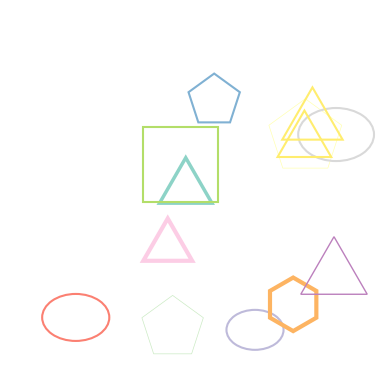[{"shape": "triangle", "thickness": 2.5, "radius": 0.39, "center": [0.482, 0.512]}, {"shape": "pentagon", "thickness": 0.5, "radius": 0.5, "center": [0.793, 0.644]}, {"shape": "oval", "thickness": 1.5, "radius": 0.37, "center": [0.662, 0.143]}, {"shape": "oval", "thickness": 1.5, "radius": 0.44, "center": [0.197, 0.175]}, {"shape": "pentagon", "thickness": 1.5, "radius": 0.35, "center": [0.556, 0.739]}, {"shape": "hexagon", "thickness": 3, "radius": 0.35, "center": [0.761, 0.21]}, {"shape": "square", "thickness": 1.5, "radius": 0.48, "center": [0.47, 0.572]}, {"shape": "triangle", "thickness": 3, "radius": 0.37, "center": [0.436, 0.359]}, {"shape": "oval", "thickness": 1.5, "radius": 0.49, "center": [0.873, 0.651]}, {"shape": "triangle", "thickness": 1, "radius": 0.5, "center": [0.868, 0.286]}, {"shape": "pentagon", "thickness": 0.5, "radius": 0.42, "center": [0.448, 0.149]}, {"shape": "triangle", "thickness": 1.5, "radius": 0.45, "center": [0.812, 0.683]}, {"shape": "triangle", "thickness": 1.5, "radius": 0.4, "center": [0.791, 0.632]}]